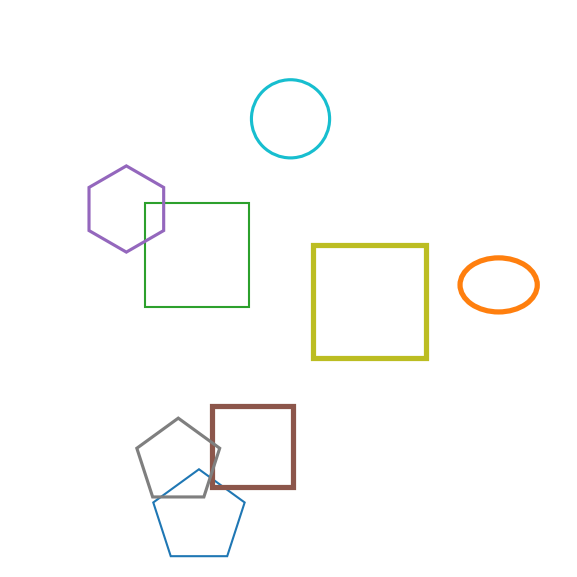[{"shape": "pentagon", "thickness": 1, "radius": 0.42, "center": [0.345, 0.103]}, {"shape": "oval", "thickness": 2.5, "radius": 0.33, "center": [0.863, 0.506]}, {"shape": "square", "thickness": 1, "radius": 0.45, "center": [0.341, 0.558]}, {"shape": "hexagon", "thickness": 1.5, "radius": 0.37, "center": [0.219, 0.637]}, {"shape": "square", "thickness": 2.5, "radius": 0.35, "center": [0.437, 0.226]}, {"shape": "pentagon", "thickness": 1.5, "radius": 0.38, "center": [0.309, 0.2]}, {"shape": "square", "thickness": 2.5, "radius": 0.49, "center": [0.64, 0.476]}, {"shape": "circle", "thickness": 1.5, "radius": 0.34, "center": [0.503, 0.793]}]